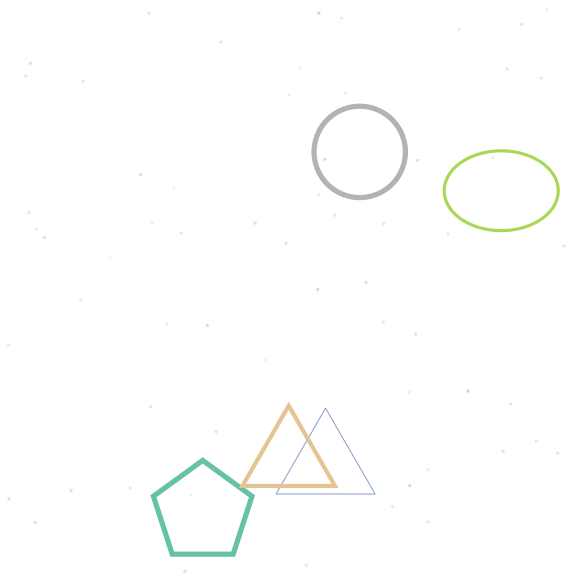[{"shape": "pentagon", "thickness": 2.5, "radius": 0.45, "center": [0.351, 0.112]}, {"shape": "triangle", "thickness": 0.5, "radius": 0.5, "center": [0.564, 0.193]}, {"shape": "oval", "thickness": 1.5, "radius": 0.49, "center": [0.868, 0.669]}, {"shape": "triangle", "thickness": 2, "radius": 0.46, "center": [0.5, 0.204]}, {"shape": "circle", "thickness": 2.5, "radius": 0.4, "center": [0.623, 0.736]}]